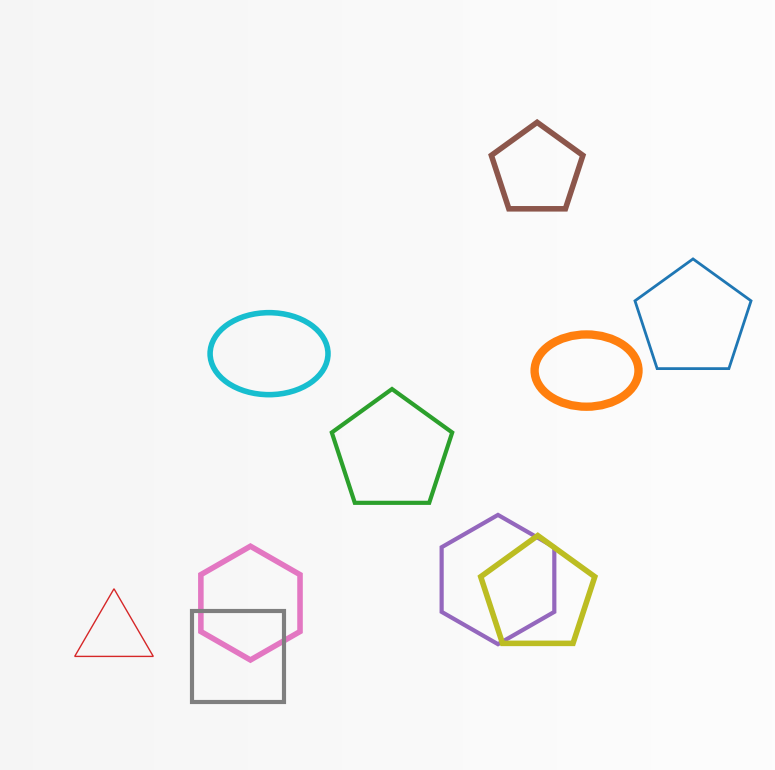[{"shape": "pentagon", "thickness": 1, "radius": 0.39, "center": [0.894, 0.585]}, {"shape": "oval", "thickness": 3, "radius": 0.34, "center": [0.757, 0.519]}, {"shape": "pentagon", "thickness": 1.5, "radius": 0.41, "center": [0.506, 0.413]}, {"shape": "triangle", "thickness": 0.5, "radius": 0.29, "center": [0.147, 0.177]}, {"shape": "hexagon", "thickness": 1.5, "radius": 0.42, "center": [0.643, 0.247]}, {"shape": "pentagon", "thickness": 2, "radius": 0.31, "center": [0.693, 0.779]}, {"shape": "hexagon", "thickness": 2, "radius": 0.37, "center": [0.323, 0.217]}, {"shape": "square", "thickness": 1.5, "radius": 0.29, "center": [0.307, 0.147]}, {"shape": "pentagon", "thickness": 2, "radius": 0.39, "center": [0.694, 0.227]}, {"shape": "oval", "thickness": 2, "radius": 0.38, "center": [0.347, 0.541]}]